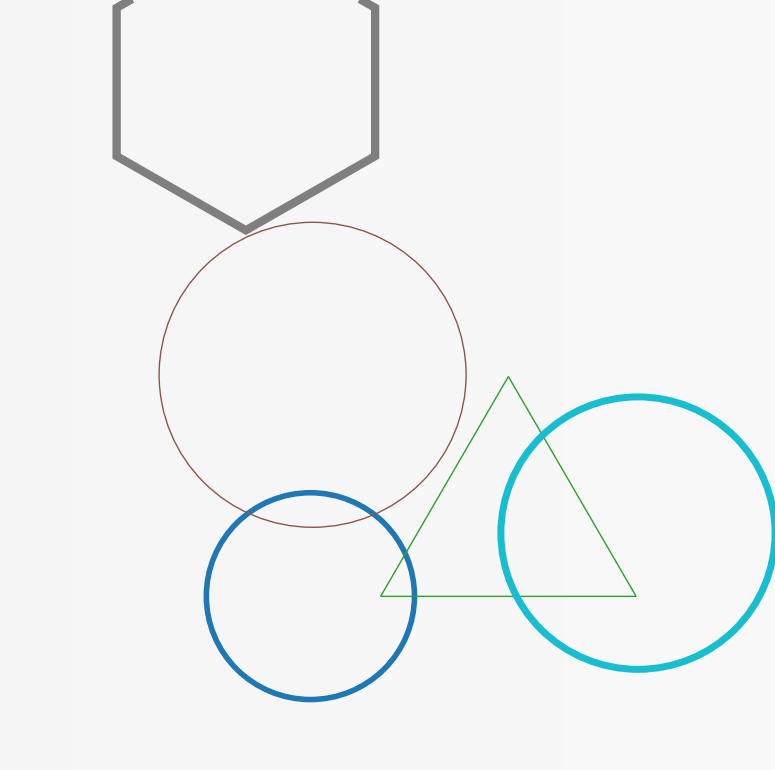[{"shape": "circle", "thickness": 2, "radius": 0.67, "center": [0.401, 0.226]}, {"shape": "triangle", "thickness": 0.5, "radius": 0.95, "center": [0.656, 0.321]}, {"shape": "circle", "thickness": 0.5, "radius": 0.99, "center": [0.403, 0.513]}, {"shape": "hexagon", "thickness": 3, "radius": 0.96, "center": [0.317, 0.894]}, {"shape": "circle", "thickness": 2.5, "radius": 0.88, "center": [0.823, 0.308]}]